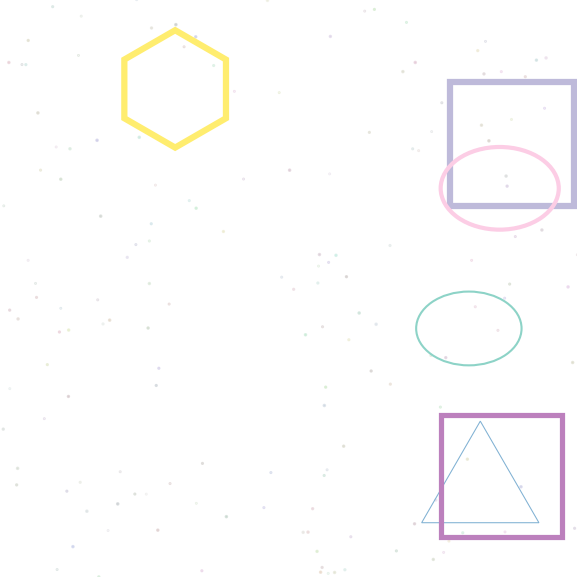[{"shape": "oval", "thickness": 1, "radius": 0.46, "center": [0.812, 0.43]}, {"shape": "square", "thickness": 3, "radius": 0.53, "center": [0.886, 0.75]}, {"shape": "triangle", "thickness": 0.5, "radius": 0.59, "center": [0.832, 0.153]}, {"shape": "oval", "thickness": 2, "radius": 0.51, "center": [0.865, 0.673]}, {"shape": "square", "thickness": 2.5, "radius": 0.53, "center": [0.868, 0.175]}, {"shape": "hexagon", "thickness": 3, "radius": 0.51, "center": [0.303, 0.845]}]